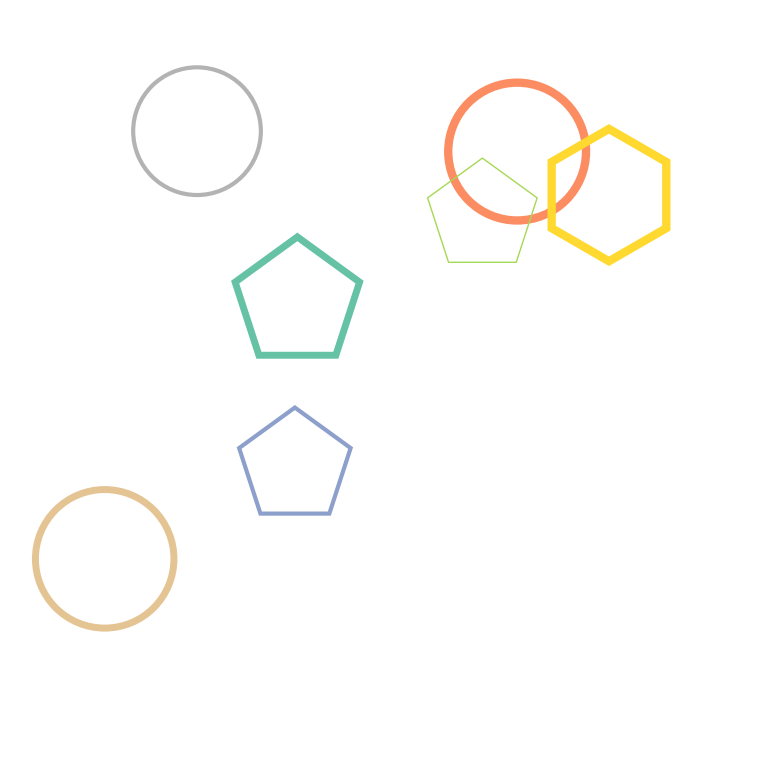[{"shape": "pentagon", "thickness": 2.5, "radius": 0.42, "center": [0.386, 0.607]}, {"shape": "circle", "thickness": 3, "radius": 0.45, "center": [0.672, 0.803]}, {"shape": "pentagon", "thickness": 1.5, "radius": 0.38, "center": [0.383, 0.395]}, {"shape": "pentagon", "thickness": 0.5, "radius": 0.37, "center": [0.626, 0.72]}, {"shape": "hexagon", "thickness": 3, "radius": 0.43, "center": [0.791, 0.747]}, {"shape": "circle", "thickness": 2.5, "radius": 0.45, "center": [0.136, 0.274]}, {"shape": "circle", "thickness": 1.5, "radius": 0.41, "center": [0.256, 0.83]}]